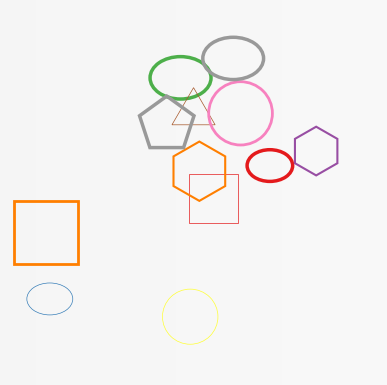[{"shape": "oval", "thickness": 2.5, "radius": 0.29, "center": [0.696, 0.57]}, {"shape": "square", "thickness": 0.5, "radius": 0.32, "center": [0.551, 0.485]}, {"shape": "oval", "thickness": 0.5, "radius": 0.3, "center": [0.129, 0.224]}, {"shape": "oval", "thickness": 2.5, "radius": 0.39, "center": [0.466, 0.798]}, {"shape": "hexagon", "thickness": 1.5, "radius": 0.32, "center": [0.816, 0.608]}, {"shape": "hexagon", "thickness": 1.5, "radius": 0.39, "center": [0.514, 0.555]}, {"shape": "square", "thickness": 2, "radius": 0.41, "center": [0.119, 0.396]}, {"shape": "circle", "thickness": 0.5, "radius": 0.36, "center": [0.491, 0.177]}, {"shape": "triangle", "thickness": 0.5, "radius": 0.32, "center": [0.499, 0.708]}, {"shape": "circle", "thickness": 2, "radius": 0.41, "center": [0.621, 0.706]}, {"shape": "pentagon", "thickness": 2.5, "radius": 0.37, "center": [0.43, 0.676]}, {"shape": "oval", "thickness": 2.5, "radius": 0.39, "center": [0.602, 0.848]}]